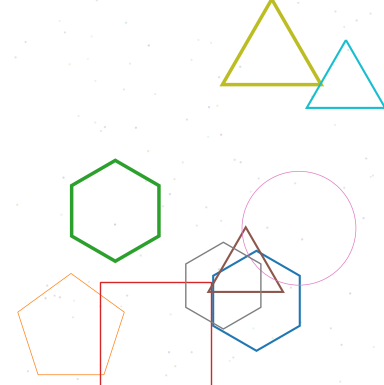[{"shape": "hexagon", "thickness": 1.5, "radius": 0.65, "center": [0.666, 0.219]}, {"shape": "pentagon", "thickness": 0.5, "radius": 0.73, "center": [0.185, 0.144]}, {"shape": "hexagon", "thickness": 2.5, "radius": 0.65, "center": [0.299, 0.452]}, {"shape": "square", "thickness": 1, "radius": 0.72, "center": [0.404, 0.123]}, {"shape": "triangle", "thickness": 1.5, "radius": 0.56, "center": [0.638, 0.298]}, {"shape": "circle", "thickness": 0.5, "radius": 0.74, "center": [0.777, 0.407]}, {"shape": "hexagon", "thickness": 1, "radius": 0.56, "center": [0.58, 0.258]}, {"shape": "triangle", "thickness": 2.5, "radius": 0.74, "center": [0.706, 0.854]}, {"shape": "triangle", "thickness": 1.5, "radius": 0.59, "center": [0.899, 0.779]}]